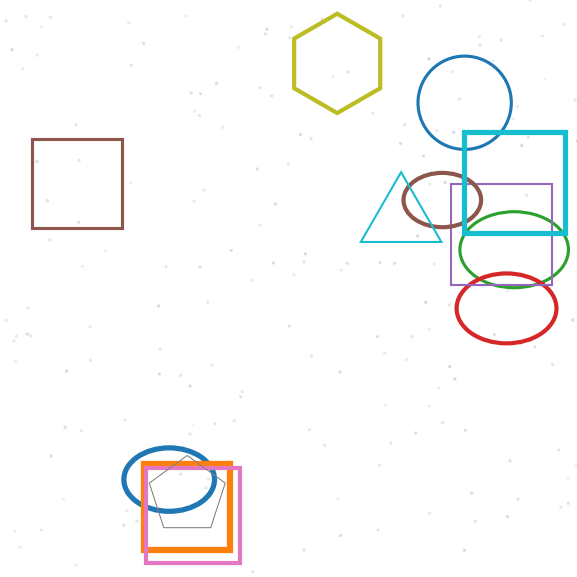[{"shape": "oval", "thickness": 2.5, "radius": 0.39, "center": [0.293, 0.169]}, {"shape": "circle", "thickness": 1.5, "radius": 0.4, "center": [0.805, 0.821]}, {"shape": "square", "thickness": 3, "radius": 0.37, "center": [0.324, 0.121]}, {"shape": "oval", "thickness": 1.5, "radius": 0.47, "center": [0.89, 0.567]}, {"shape": "oval", "thickness": 2, "radius": 0.43, "center": [0.877, 0.465]}, {"shape": "square", "thickness": 1, "radius": 0.44, "center": [0.868, 0.594]}, {"shape": "square", "thickness": 1.5, "radius": 0.39, "center": [0.133, 0.681]}, {"shape": "oval", "thickness": 2, "radius": 0.34, "center": [0.766, 0.653]}, {"shape": "square", "thickness": 2, "radius": 0.41, "center": [0.334, 0.107]}, {"shape": "pentagon", "thickness": 0.5, "radius": 0.35, "center": [0.324, 0.141]}, {"shape": "hexagon", "thickness": 2, "radius": 0.43, "center": [0.584, 0.889]}, {"shape": "triangle", "thickness": 1, "radius": 0.4, "center": [0.695, 0.62]}, {"shape": "square", "thickness": 2.5, "radius": 0.44, "center": [0.891, 0.683]}]